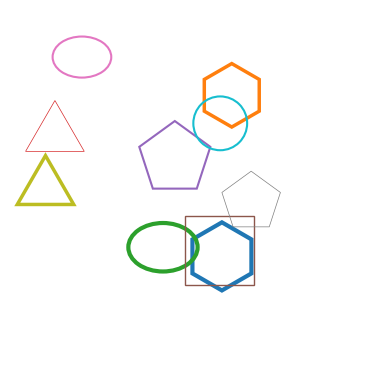[{"shape": "hexagon", "thickness": 3, "radius": 0.44, "center": [0.576, 0.334]}, {"shape": "hexagon", "thickness": 2.5, "radius": 0.41, "center": [0.602, 0.752]}, {"shape": "oval", "thickness": 3, "radius": 0.45, "center": [0.423, 0.358]}, {"shape": "triangle", "thickness": 0.5, "radius": 0.44, "center": [0.143, 0.651]}, {"shape": "pentagon", "thickness": 1.5, "radius": 0.49, "center": [0.454, 0.589]}, {"shape": "square", "thickness": 1, "radius": 0.45, "center": [0.57, 0.35]}, {"shape": "oval", "thickness": 1.5, "radius": 0.38, "center": [0.213, 0.852]}, {"shape": "pentagon", "thickness": 0.5, "radius": 0.4, "center": [0.652, 0.475]}, {"shape": "triangle", "thickness": 2.5, "radius": 0.42, "center": [0.118, 0.511]}, {"shape": "circle", "thickness": 1.5, "radius": 0.35, "center": [0.572, 0.68]}]